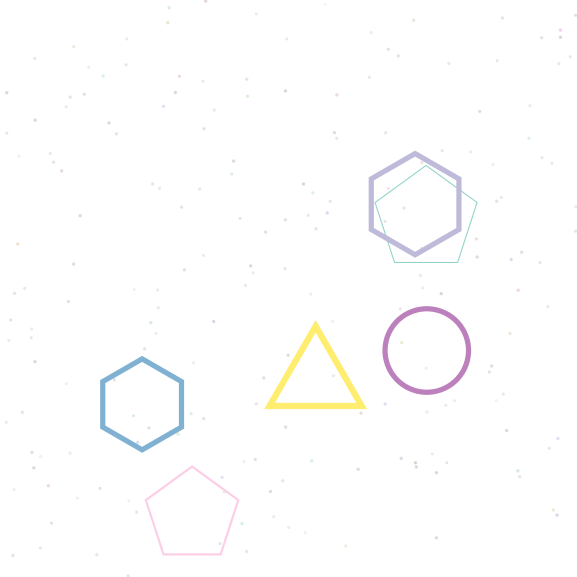[{"shape": "pentagon", "thickness": 0.5, "radius": 0.46, "center": [0.738, 0.62]}, {"shape": "hexagon", "thickness": 2.5, "radius": 0.44, "center": [0.719, 0.646]}, {"shape": "hexagon", "thickness": 2.5, "radius": 0.39, "center": [0.246, 0.299]}, {"shape": "pentagon", "thickness": 1, "radius": 0.42, "center": [0.333, 0.107]}, {"shape": "circle", "thickness": 2.5, "radius": 0.36, "center": [0.739, 0.392]}, {"shape": "triangle", "thickness": 3, "radius": 0.46, "center": [0.547, 0.342]}]